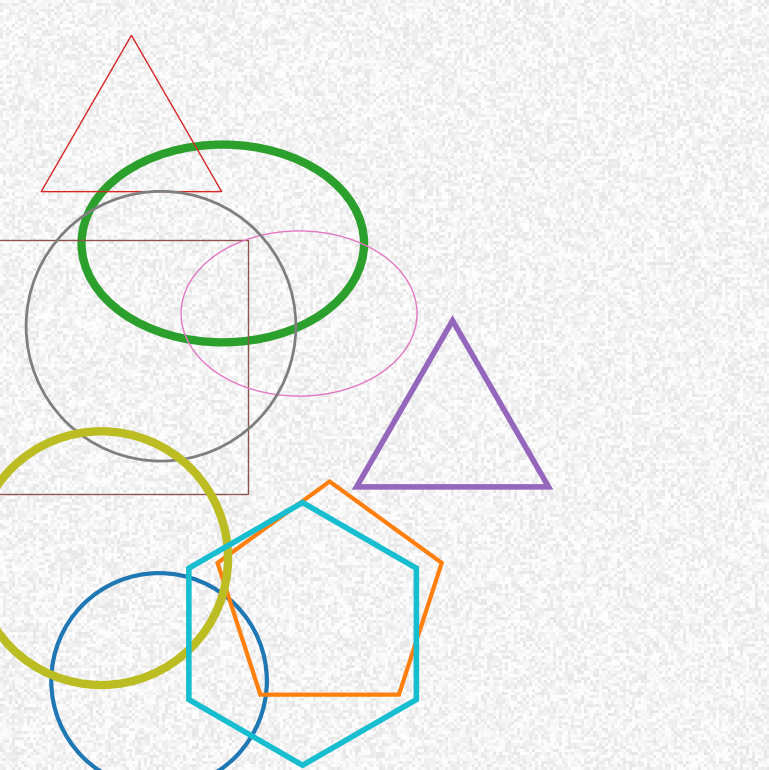[{"shape": "circle", "thickness": 1.5, "radius": 0.7, "center": [0.207, 0.116]}, {"shape": "pentagon", "thickness": 1.5, "radius": 0.77, "center": [0.428, 0.222]}, {"shape": "oval", "thickness": 3, "radius": 0.92, "center": [0.289, 0.684]}, {"shape": "triangle", "thickness": 0.5, "radius": 0.68, "center": [0.171, 0.819]}, {"shape": "triangle", "thickness": 2, "radius": 0.72, "center": [0.588, 0.44]}, {"shape": "square", "thickness": 0.5, "radius": 0.82, "center": [0.157, 0.524]}, {"shape": "oval", "thickness": 0.5, "radius": 0.77, "center": [0.388, 0.593]}, {"shape": "circle", "thickness": 1, "radius": 0.88, "center": [0.209, 0.576]}, {"shape": "circle", "thickness": 3, "radius": 0.82, "center": [0.131, 0.275]}, {"shape": "hexagon", "thickness": 2, "radius": 0.85, "center": [0.393, 0.177]}]